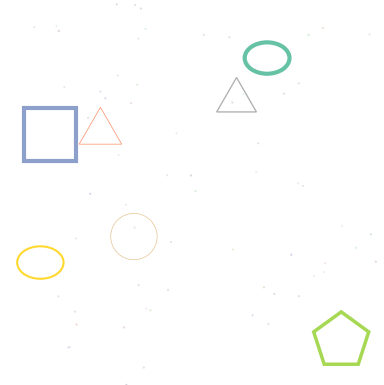[{"shape": "oval", "thickness": 3, "radius": 0.29, "center": [0.694, 0.849]}, {"shape": "triangle", "thickness": 0.5, "radius": 0.32, "center": [0.261, 0.657]}, {"shape": "square", "thickness": 3, "radius": 0.34, "center": [0.13, 0.651]}, {"shape": "pentagon", "thickness": 2.5, "radius": 0.38, "center": [0.886, 0.115]}, {"shape": "oval", "thickness": 1.5, "radius": 0.3, "center": [0.105, 0.318]}, {"shape": "circle", "thickness": 0.5, "radius": 0.3, "center": [0.348, 0.386]}, {"shape": "triangle", "thickness": 1, "radius": 0.3, "center": [0.614, 0.739]}]